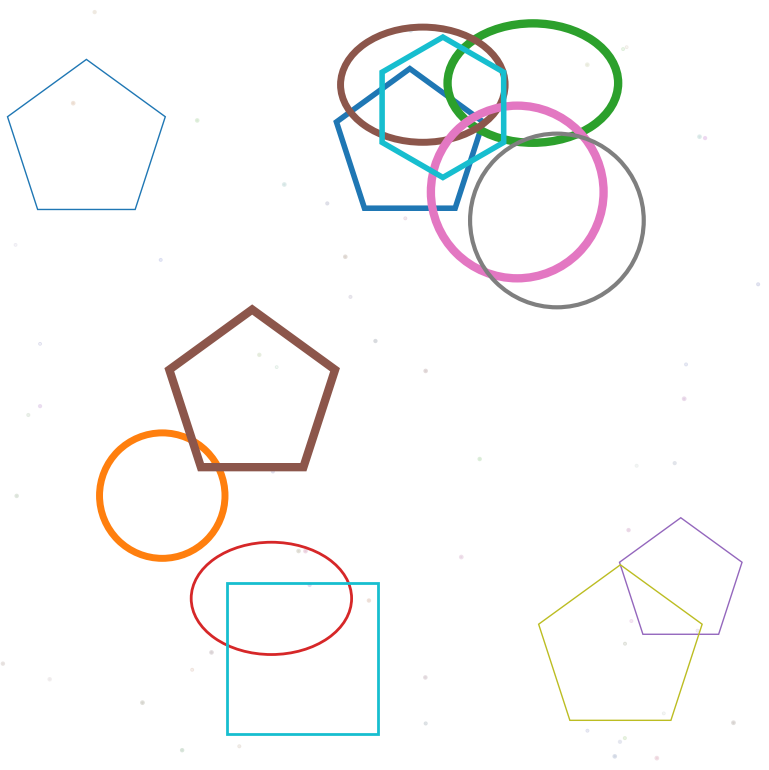[{"shape": "pentagon", "thickness": 0.5, "radius": 0.54, "center": [0.112, 0.815]}, {"shape": "pentagon", "thickness": 2, "radius": 0.5, "center": [0.532, 0.811]}, {"shape": "circle", "thickness": 2.5, "radius": 0.41, "center": [0.211, 0.356]}, {"shape": "oval", "thickness": 3, "radius": 0.55, "center": [0.692, 0.892]}, {"shape": "oval", "thickness": 1, "radius": 0.52, "center": [0.352, 0.223]}, {"shape": "pentagon", "thickness": 0.5, "radius": 0.42, "center": [0.884, 0.244]}, {"shape": "pentagon", "thickness": 3, "radius": 0.57, "center": [0.328, 0.485]}, {"shape": "oval", "thickness": 2.5, "radius": 0.53, "center": [0.549, 0.89]}, {"shape": "circle", "thickness": 3, "radius": 0.56, "center": [0.672, 0.751]}, {"shape": "circle", "thickness": 1.5, "radius": 0.56, "center": [0.723, 0.714]}, {"shape": "pentagon", "thickness": 0.5, "radius": 0.56, "center": [0.806, 0.155]}, {"shape": "hexagon", "thickness": 2, "radius": 0.46, "center": [0.575, 0.861]}, {"shape": "square", "thickness": 1, "radius": 0.49, "center": [0.393, 0.145]}]